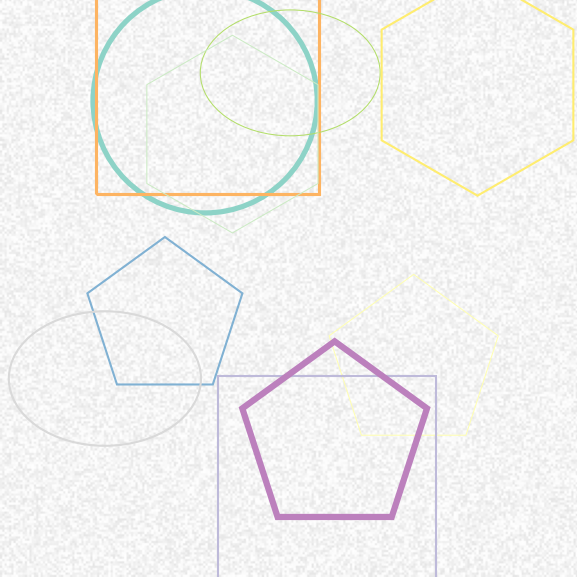[{"shape": "circle", "thickness": 2.5, "radius": 0.97, "center": [0.355, 0.825]}, {"shape": "pentagon", "thickness": 0.5, "radius": 0.77, "center": [0.716, 0.37]}, {"shape": "square", "thickness": 1, "radius": 0.94, "center": [0.566, 0.16]}, {"shape": "pentagon", "thickness": 1, "radius": 0.71, "center": [0.286, 0.448]}, {"shape": "square", "thickness": 1.5, "radius": 0.96, "center": [0.359, 0.856]}, {"shape": "oval", "thickness": 0.5, "radius": 0.78, "center": [0.503, 0.873]}, {"shape": "oval", "thickness": 1, "radius": 0.83, "center": [0.182, 0.344]}, {"shape": "pentagon", "thickness": 3, "radius": 0.84, "center": [0.579, 0.24]}, {"shape": "hexagon", "thickness": 0.5, "radius": 0.86, "center": [0.402, 0.767]}, {"shape": "hexagon", "thickness": 1, "radius": 0.96, "center": [0.827, 0.852]}]